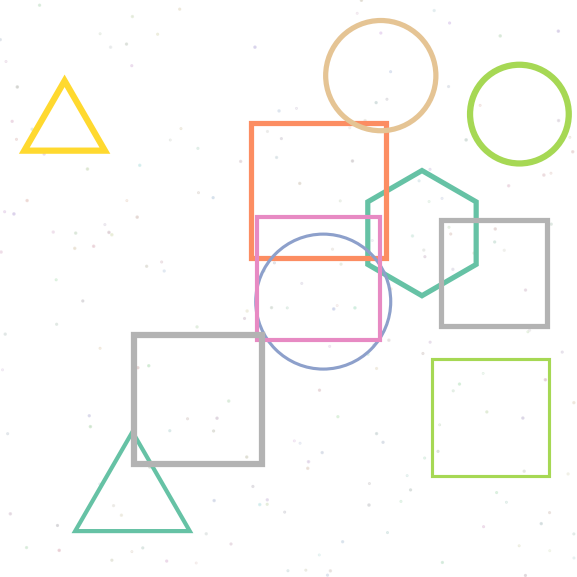[{"shape": "triangle", "thickness": 2, "radius": 0.57, "center": [0.229, 0.137]}, {"shape": "hexagon", "thickness": 2.5, "radius": 0.54, "center": [0.731, 0.595]}, {"shape": "square", "thickness": 2.5, "radius": 0.58, "center": [0.551, 0.669]}, {"shape": "circle", "thickness": 1.5, "radius": 0.58, "center": [0.56, 0.477]}, {"shape": "square", "thickness": 2, "radius": 0.53, "center": [0.552, 0.517]}, {"shape": "circle", "thickness": 3, "radius": 0.43, "center": [0.899, 0.802]}, {"shape": "square", "thickness": 1.5, "radius": 0.51, "center": [0.85, 0.276]}, {"shape": "triangle", "thickness": 3, "radius": 0.4, "center": [0.112, 0.779]}, {"shape": "circle", "thickness": 2.5, "radius": 0.48, "center": [0.659, 0.868]}, {"shape": "square", "thickness": 3, "radius": 0.56, "center": [0.343, 0.307]}, {"shape": "square", "thickness": 2.5, "radius": 0.46, "center": [0.855, 0.527]}]